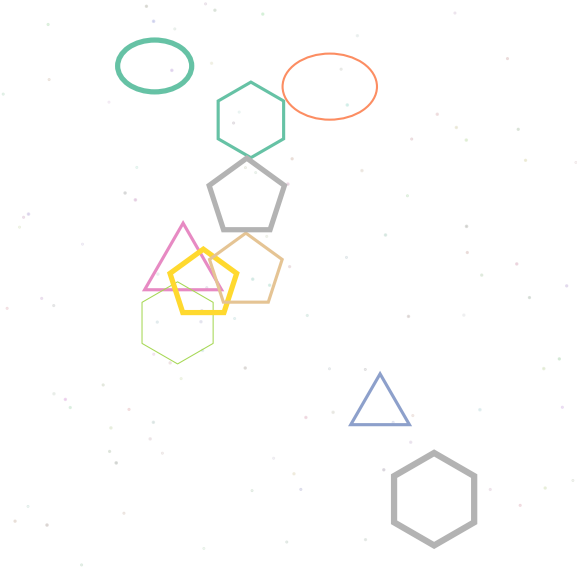[{"shape": "oval", "thickness": 2.5, "radius": 0.32, "center": [0.268, 0.885]}, {"shape": "hexagon", "thickness": 1.5, "radius": 0.33, "center": [0.434, 0.792]}, {"shape": "oval", "thickness": 1, "radius": 0.41, "center": [0.571, 0.849]}, {"shape": "triangle", "thickness": 1.5, "radius": 0.29, "center": [0.658, 0.293]}, {"shape": "triangle", "thickness": 1.5, "radius": 0.38, "center": [0.317, 0.536]}, {"shape": "hexagon", "thickness": 0.5, "radius": 0.36, "center": [0.307, 0.44]}, {"shape": "pentagon", "thickness": 2.5, "radius": 0.3, "center": [0.352, 0.507]}, {"shape": "pentagon", "thickness": 1.5, "radius": 0.33, "center": [0.426, 0.529]}, {"shape": "pentagon", "thickness": 2.5, "radius": 0.34, "center": [0.427, 0.657]}, {"shape": "hexagon", "thickness": 3, "radius": 0.4, "center": [0.752, 0.135]}]